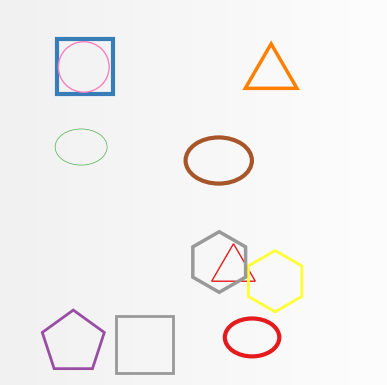[{"shape": "triangle", "thickness": 1, "radius": 0.32, "center": [0.603, 0.302]}, {"shape": "oval", "thickness": 3, "radius": 0.35, "center": [0.65, 0.124]}, {"shape": "square", "thickness": 3, "radius": 0.36, "center": [0.219, 0.827]}, {"shape": "oval", "thickness": 0.5, "radius": 0.34, "center": [0.209, 0.618]}, {"shape": "pentagon", "thickness": 2, "radius": 0.42, "center": [0.189, 0.11]}, {"shape": "triangle", "thickness": 2.5, "radius": 0.39, "center": [0.7, 0.809]}, {"shape": "hexagon", "thickness": 2, "radius": 0.4, "center": [0.71, 0.27]}, {"shape": "oval", "thickness": 3, "radius": 0.43, "center": [0.564, 0.583]}, {"shape": "circle", "thickness": 1, "radius": 0.33, "center": [0.216, 0.826]}, {"shape": "square", "thickness": 2, "radius": 0.37, "center": [0.372, 0.104]}, {"shape": "hexagon", "thickness": 2.5, "radius": 0.39, "center": [0.566, 0.319]}]